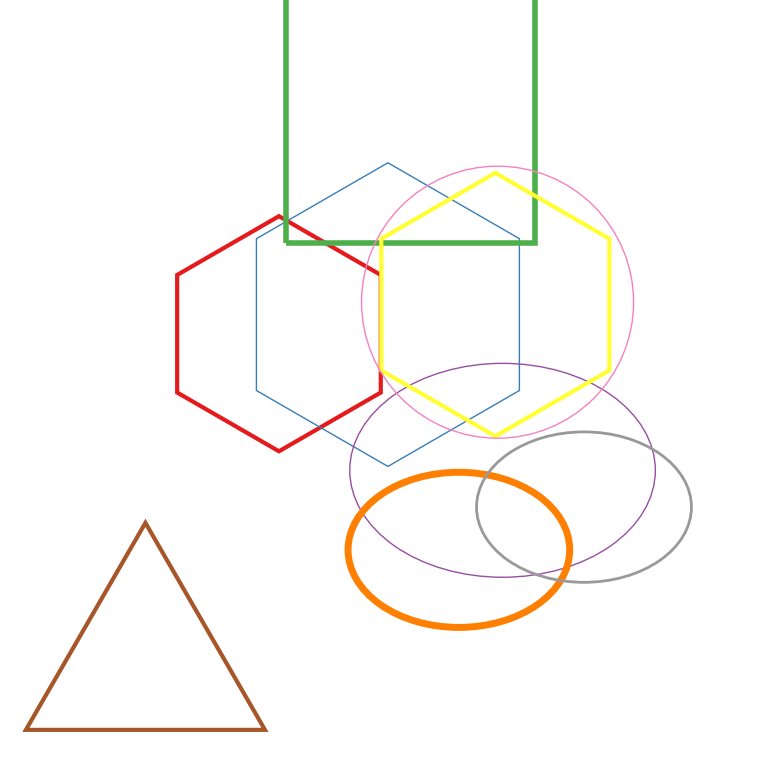[{"shape": "hexagon", "thickness": 1.5, "radius": 0.76, "center": [0.362, 0.567]}, {"shape": "hexagon", "thickness": 0.5, "radius": 0.99, "center": [0.504, 0.591]}, {"shape": "square", "thickness": 2, "radius": 0.81, "center": [0.533, 0.846]}, {"shape": "oval", "thickness": 0.5, "radius": 0.99, "center": [0.653, 0.389]}, {"shape": "oval", "thickness": 2.5, "radius": 0.72, "center": [0.596, 0.286]}, {"shape": "hexagon", "thickness": 1.5, "radius": 0.85, "center": [0.643, 0.604]}, {"shape": "triangle", "thickness": 1.5, "radius": 0.9, "center": [0.189, 0.142]}, {"shape": "circle", "thickness": 0.5, "radius": 0.88, "center": [0.646, 0.608]}, {"shape": "oval", "thickness": 1, "radius": 0.7, "center": [0.758, 0.341]}]